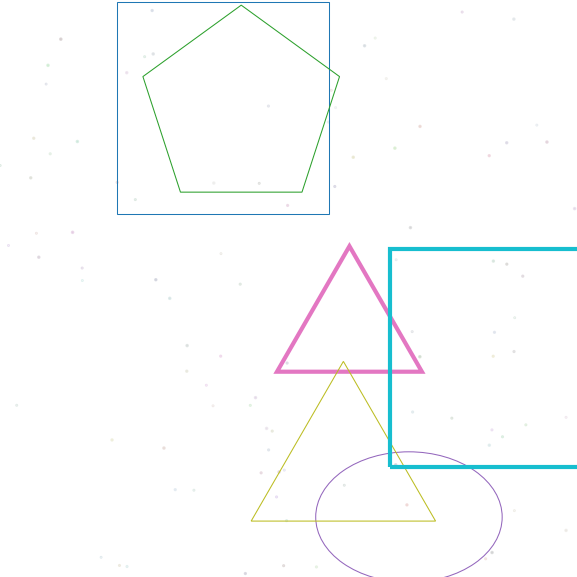[{"shape": "square", "thickness": 0.5, "radius": 0.92, "center": [0.386, 0.813]}, {"shape": "pentagon", "thickness": 0.5, "radius": 0.89, "center": [0.418, 0.811]}, {"shape": "oval", "thickness": 0.5, "radius": 0.81, "center": [0.708, 0.104]}, {"shape": "triangle", "thickness": 2, "radius": 0.72, "center": [0.605, 0.428]}, {"shape": "triangle", "thickness": 0.5, "radius": 0.92, "center": [0.595, 0.189]}, {"shape": "square", "thickness": 2, "radius": 0.94, "center": [0.864, 0.379]}]